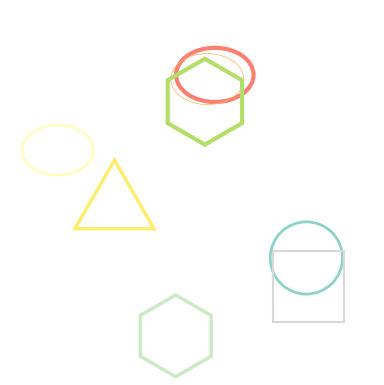[{"shape": "circle", "thickness": 2, "radius": 0.47, "center": [0.796, 0.33]}, {"shape": "oval", "thickness": 1.5, "radius": 0.46, "center": [0.15, 0.61]}, {"shape": "oval", "thickness": 3, "radius": 0.5, "center": [0.558, 0.805]}, {"shape": "oval", "thickness": 0.5, "radius": 0.47, "center": [0.538, 0.795]}, {"shape": "hexagon", "thickness": 3, "radius": 0.56, "center": [0.532, 0.736]}, {"shape": "square", "thickness": 1.5, "radius": 0.46, "center": [0.802, 0.255]}, {"shape": "hexagon", "thickness": 2.5, "radius": 0.53, "center": [0.456, 0.128]}, {"shape": "triangle", "thickness": 2.5, "radius": 0.59, "center": [0.297, 0.465]}]